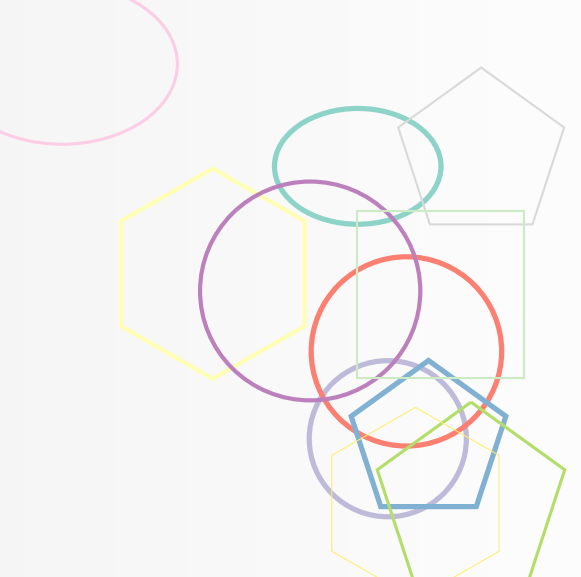[{"shape": "oval", "thickness": 2.5, "radius": 0.72, "center": [0.615, 0.711]}, {"shape": "hexagon", "thickness": 2, "radius": 0.91, "center": [0.366, 0.525]}, {"shape": "circle", "thickness": 2.5, "radius": 0.68, "center": [0.667, 0.239]}, {"shape": "circle", "thickness": 2.5, "radius": 0.82, "center": [0.699, 0.391]}, {"shape": "pentagon", "thickness": 2.5, "radius": 0.7, "center": [0.737, 0.235]}, {"shape": "pentagon", "thickness": 1.5, "radius": 0.85, "center": [0.81, 0.133]}, {"shape": "oval", "thickness": 1.5, "radius": 0.99, "center": [0.107, 0.888]}, {"shape": "pentagon", "thickness": 1, "radius": 0.75, "center": [0.828, 0.732]}, {"shape": "circle", "thickness": 2, "radius": 0.95, "center": [0.534, 0.495]}, {"shape": "square", "thickness": 1, "radius": 0.72, "center": [0.758, 0.489]}, {"shape": "hexagon", "thickness": 0.5, "radius": 0.83, "center": [0.715, 0.128]}]